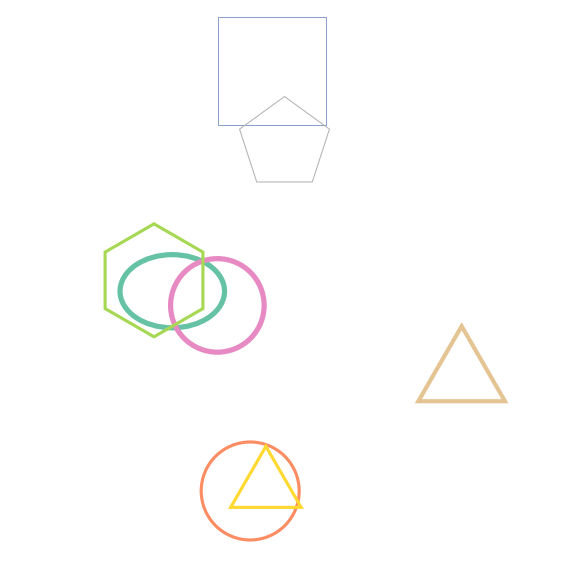[{"shape": "oval", "thickness": 2.5, "radius": 0.45, "center": [0.298, 0.495]}, {"shape": "circle", "thickness": 1.5, "radius": 0.42, "center": [0.433, 0.149]}, {"shape": "square", "thickness": 0.5, "radius": 0.47, "center": [0.471, 0.876]}, {"shape": "circle", "thickness": 2.5, "radius": 0.4, "center": [0.376, 0.47]}, {"shape": "hexagon", "thickness": 1.5, "radius": 0.49, "center": [0.267, 0.514]}, {"shape": "triangle", "thickness": 1.5, "radius": 0.35, "center": [0.46, 0.156]}, {"shape": "triangle", "thickness": 2, "radius": 0.43, "center": [0.799, 0.348]}, {"shape": "pentagon", "thickness": 0.5, "radius": 0.41, "center": [0.493, 0.75]}]